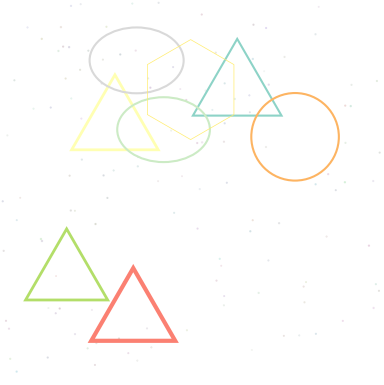[{"shape": "triangle", "thickness": 1.5, "radius": 0.66, "center": [0.616, 0.766]}, {"shape": "triangle", "thickness": 2, "radius": 0.65, "center": [0.299, 0.676]}, {"shape": "triangle", "thickness": 3, "radius": 0.63, "center": [0.346, 0.178]}, {"shape": "circle", "thickness": 1.5, "radius": 0.57, "center": [0.766, 0.645]}, {"shape": "triangle", "thickness": 2, "radius": 0.62, "center": [0.173, 0.282]}, {"shape": "oval", "thickness": 1.5, "radius": 0.61, "center": [0.355, 0.843]}, {"shape": "oval", "thickness": 1.5, "radius": 0.6, "center": [0.425, 0.663]}, {"shape": "hexagon", "thickness": 0.5, "radius": 0.65, "center": [0.495, 0.767]}]